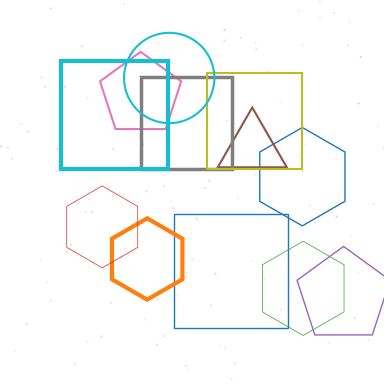[{"shape": "hexagon", "thickness": 1, "radius": 0.64, "center": [0.785, 0.541]}, {"shape": "square", "thickness": 1, "radius": 0.74, "center": [0.6, 0.296]}, {"shape": "hexagon", "thickness": 3, "radius": 0.53, "center": [0.382, 0.327]}, {"shape": "hexagon", "thickness": 0.5, "radius": 0.61, "center": [0.788, 0.251]}, {"shape": "hexagon", "thickness": 0.5, "radius": 0.53, "center": [0.266, 0.411]}, {"shape": "pentagon", "thickness": 1, "radius": 0.64, "center": [0.892, 0.233]}, {"shape": "triangle", "thickness": 1.5, "radius": 0.52, "center": [0.655, 0.617]}, {"shape": "pentagon", "thickness": 1.5, "radius": 0.55, "center": [0.365, 0.755]}, {"shape": "square", "thickness": 2.5, "radius": 0.59, "center": [0.485, 0.681]}, {"shape": "square", "thickness": 1.5, "radius": 0.62, "center": [0.661, 0.686]}, {"shape": "square", "thickness": 3, "radius": 0.7, "center": [0.298, 0.701]}, {"shape": "circle", "thickness": 1.5, "radius": 0.59, "center": [0.44, 0.797]}]